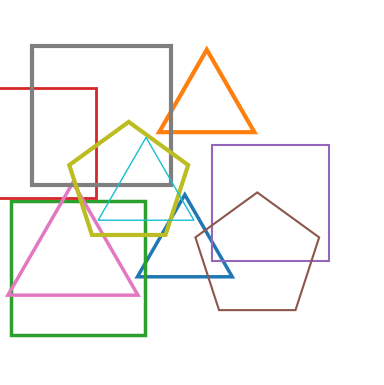[{"shape": "triangle", "thickness": 2.5, "radius": 0.71, "center": [0.48, 0.352]}, {"shape": "triangle", "thickness": 3, "radius": 0.71, "center": [0.537, 0.728]}, {"shape": "square", "thickness": 2.5, "radius": 0.87, "center": [0.203, 0.304]}, {"shape": "square", "thickness": 2, "radius": 0.71, "center": [0.107, 0.629]}, {"shape": "square", "thickness": 1.5, "radius": 0.76, "center": [0.702, 0.473]}, {"shape": "pentagon", "thickness": 1.5, "radius": 0.84, "center": [0.668, 0.331]}, {"shape": "triangle", "thickness": 2.5, "radius": 0.97, "center": [0.189, 0.331]}, {"shape": "square", "thickness": 3, "radius": 0.9, "center": [0.264, 0.701]}, {"shape": "pentagon", "thickness": 3, "radius": 0.81, "center": [0.334, 0.521]}, {"shape": "triangle", "thickness": 1, "radius": 0.72, "center": [0.379, 0.5]}]